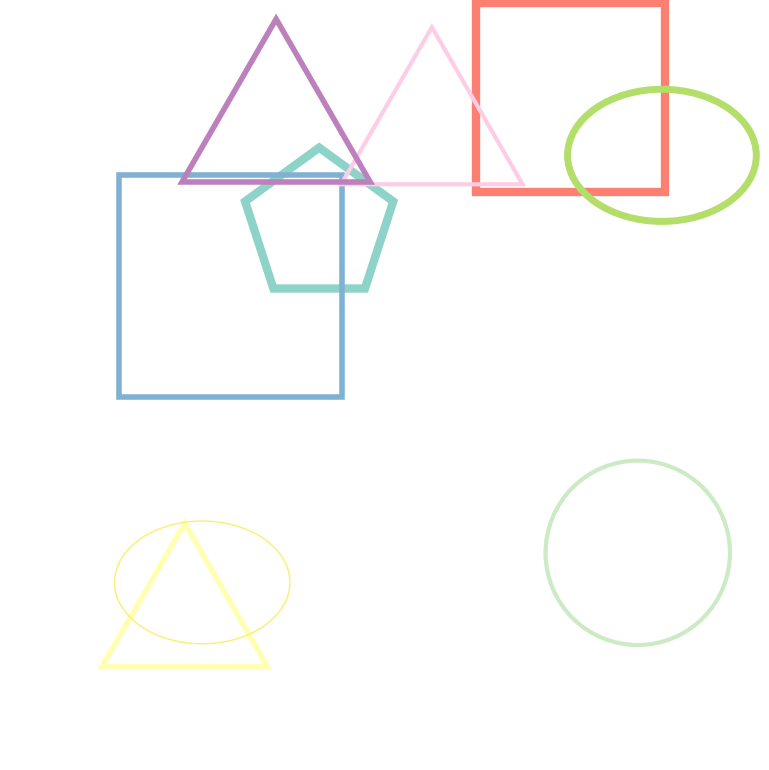[{"shape": "pentagon", "thickness": 3, "radius": 0.51, "center": [0.415, 0.707]}, {"shape": "triangle", "thickness": 2, "radius": 0.62, "center": [0.24, 0.196]}, {"shape": "square", "thickness": 3, "radius": 0.62, "center": [0.741, 0.873]}, {"shape": "square", "thickness": 2, "radius": 0.72, "center": [0.299, 0.629]}, {"shape": "oval", "thickness": 2.5, "radius": 0.61, "center": [0.86, 0.798]}, {"shape": "triangle", "thickness": 1.5, "radius": 0.68, "center": [0.561, 0.829]}, {"shape": "triangle", "thickness": 2, "radius": 0.71, "center": [0.359, 0.834]}, {"shape": "circle", "thickness": 1.5, "radius": 0.6, "center": [0.828, 0.282]}, {"shape": "oval", "thickness": 0.5, "radius": 0.57, "center": [0.263, 0.244]}]